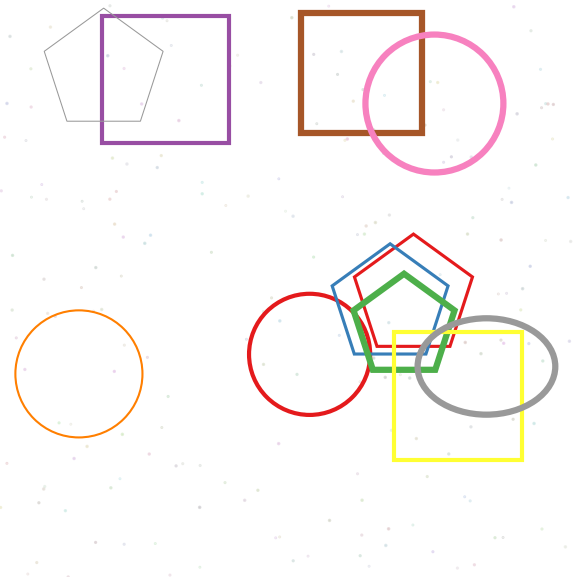[{"shape": "pentagon", "thickness": 1.5, "radius": 0.54, "center": [0.716, 0.486]}, {"shape": "circle", "thickness": 2, "radius": 0.52, "center": [0.536, 0.386]}, {"shape": "pentagon", "thickness": 1.5, "radius": 0.53, "center": [0.676, 0.471]}, {"shape": "pentagon", "thickness": 3, "radius": 0.46, "center": [0.7, 0.433]}, {"shape": "square", "thickness": 2, "radius": 0.55, "center": [0.287, 0.861]}, {"shape": "circle", "thickness": 1, "radius": 0.55, "center": [0.137, 0.352]}, {"shape": "square", "thickness": 2, "radius": 0.56, "center": [0.793, 0.314]}, {"shape": "square", "thickness": 3, "radius": 0.52, "center": [0.626, 0.873]}, {"shape": "circle", "thickness": 3, "radius": 0.6, "center": [0.752, 0.82]}, {"shape": "oval", "thickness": 3, "radius": 0.6, "center": [0.842, 0.365]}, {"shape": "pentagon", "thickness": 0.5, "radius": 0.54, "center": [0.18, 0.877]}]